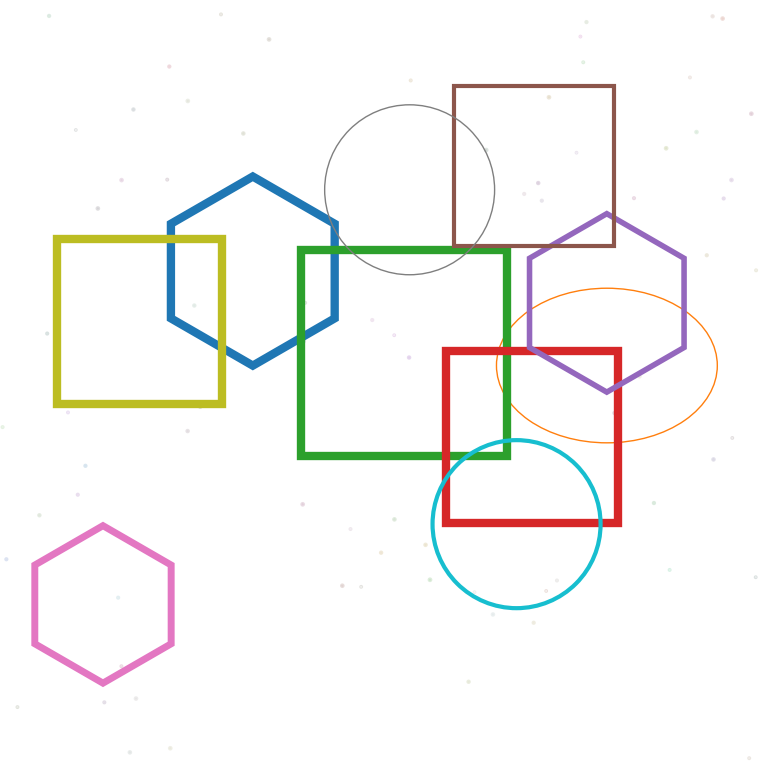[{"shape": "hexagon", "thickness": 3, "radius": 0.61, "center": [0.328, 0.648]}, {"shape": "oval", "thickness": 0.5, "radius": 0.72, "center": [0.788, 0.525]}, {"shape": "square", "thickness": 3, "radius": 0.67, "center": [0.525, 0.541]}, {"shape": "square", "thickness": 3, "radius": 0.56, "center": [0.69, 0.433]}, {"shape": "hexagon", "thickness": 2, "radius": 0.58, "center": [0.788, 0.607]}, {"shape": "square", "thickness": 1.5, "radius": 0.52, "center": [0.693, 0.785]}, {"shape": "hexagon", "thickness": 2.5, "radius": 0.51, "center": [0.134, 0.215]}, {"shape": "circle", "thickness": 0.5, "radius": 0.55, "center": [0.532, 0.754]}, {"shape": "square", "thickness": 3, "radius": 0.53, "center": [0.181, 0.582]}, {"shape": "circle", "thickness": 1.5, "radius": 0.55, "center": [0.671, 0.319]}]